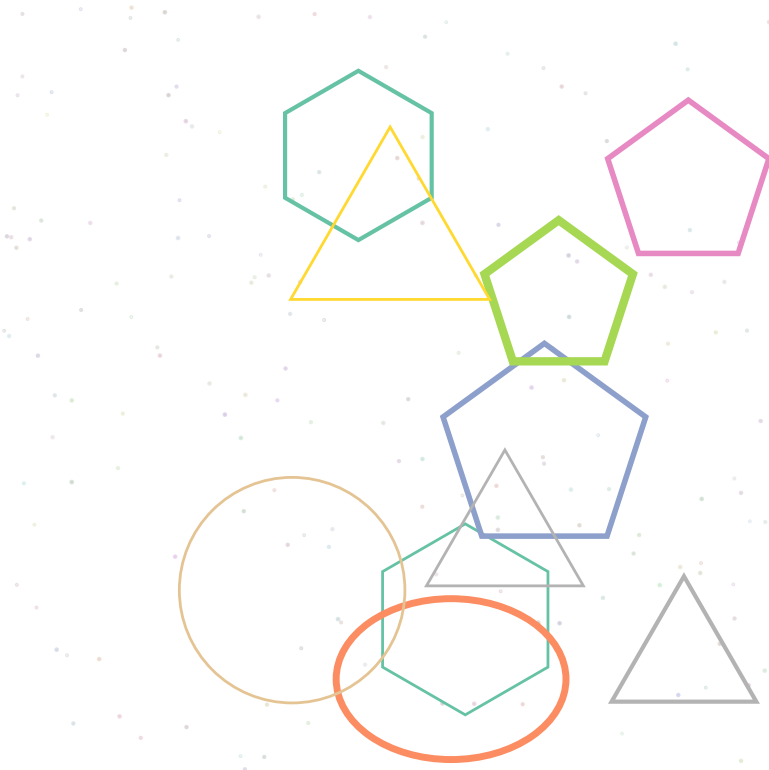[{"shape": "hexagon", "thickness": 1.5, "radius": 0.55, "center": [0.465, 0.798]}, {"shape": "hexagon", "thickness": 1, "radius": 0.62, "center": [0.604, 0.196]}, {"shape": "oval", "thickness": 2.5, "radius": 0.75, "center": [0.586, 0.118]}, {"shape": "pentagon", "thickness": 2, "radius": 0.69, "center": [0.707, 0.416]}, {"shape": "pentagon", "thickness": 2, "radius": 0.55, "center": [0.894, 0.76]}, {"shape": "pentagon", "thickness": 3, "radius": 0.51, "center": [0.726, 0.613]}, {"shape": "triangle", "thickness": 1, "radius": 0.75, "center": [0.507, 0.686]}, {"shape": "circle", "thickness": 1, "radius": 0.73, "center": [0.379, 0.234]}, {"shape": "triangle", "thickness": 1, "radius": 0.59, "center": [0.656, 0.298]}, {"shape": "triangle", "thickness": 1.5, "radius": 0.54, "center": [0.888, 0.143]}]